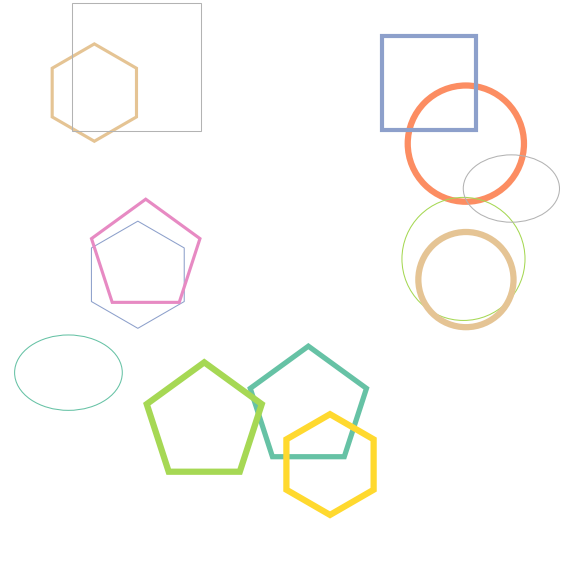[{"shape": "oval", "thickness": 0.5, "radius": 0.47, "center": [0.119, 0.354]}, {"shape": "pentagon", "thickness": 2.5, "radius": 0.53, "center": [0.534, 0.294]}, {"shape": "circle", "thickness": 3, "radius": 0.5, "center": [0.807, 0.75]}, {"shape": "square", "thickness": 2, "radius": 0.41, "center": [0.742, 0.856]}, {"shape": "hexagon", "thickness": 0.5, "radius": 0.46, "center": [0.239, 0.523]}, {"shape": "pentagon", "thickness": 1.5, "radius": 0.49, "center": [0.252, 0.555]}, {"shape": "pentagon", "thickness": 3, "radius": 0.52, "center": [0.354, 0.267]}, {"shape": "circle", "thickness": 0.5, "radius": 0.53, "center": [0.803, 0.551]}, {"shape": "hexagon", "thickness": 3, "radius": 0.44, "center": [0.571, 0.195]}, {"shape": "circle", "thickness": 3, "radius": 0.41, "center": [0.807, 0.515]}, {"shape": "hexagon", "thickness": 1.5, "radius": 0.42, "center": [0.163, 0.839]}, {"shape": "oval", "thickness": 0.5, "radius": 0.42, "center": [0.886, 0.673]}, {"shape": "square", "thickness": 0.5, "radius": 0.56, "center": [0.236, 0.883]}]